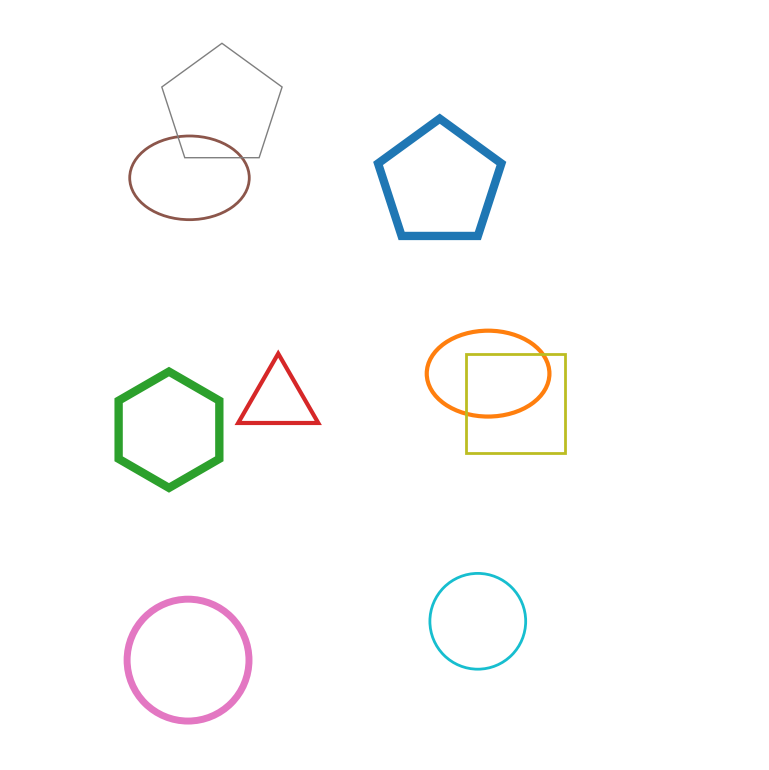[{"shape": "pentagon", "thickness": 3, "radius": 0.42, "center": [0.571, 0.762]}, {"shape": "oval", "thickness": 1.5, "radius": 0.4, "center": [0.634, 0.515]}, {"shape": "hexagon", "thickness": 3, "radius": 0.38, "center": [0.219, 0.442]}, {"shape": "triangle", "thickness": 1.5, "radius": 0.3, "center": [0.361, 0.481]}, {"shape": "oval", "thickness": 1, "radius": 0.39, "center": [0.246, 0.769]}, {"shape": "circle", "thickness": 2.5, "radius": 0.4, "center": [0.244, 0.143]}, {"shape": "pentagon", "thickness": 0.5, "radius": 0.41, "center": [0.288, 0.862]}, {"shape": "square", "thickness": 1, "radius": 0.32, "center": [0.67, 0.476]}, {"shape": "circle", "thickness": 1, "radius": 0.31, "center": [0.621, 0.193]}]